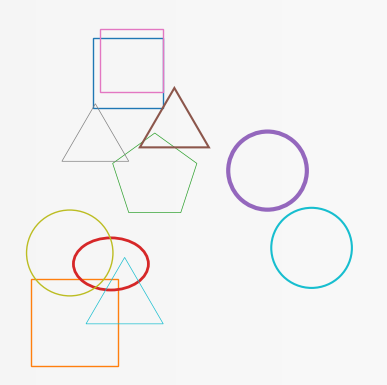[{"shape": "square", "thickness": 1, "radius": 0.45, "center": [0.331, 0.81]}, {"shape": "square", "thickness": 1, "radius": 0.56, "center": [0.193, 0.163]}, {"shape": "pentagon", "thickness": 0.5, "radius": 0.57, "center": [0.399, 0.54]}, {"shape": "oval", "thickness": 2, "radius": 0.48, "center": [0.286, 0.314]}, {"shape": "circle", "thickness": 3, "radius": 0.51, "center": [0.69, 0.557]}, {"shape": "triangle", "thickness": 1.5, "radius": 0.51, "center": [0.45, 0.669]}, {"shape": "square", "thickness": 1, "radius": 0.41, "center": [0.34, 0.844]}, {"shape": "triangle", "thickness": 0.5, "radius": 0.5, "center": [0.246, 0.631]}, {"shape": "circle", "thickness": 1, "radius": 0.56, "center": [0.18, 0.343]}, {"shape": "circle", "thickness": 1.5, "radius": 0.52, "center": [0.804, 0.356]}, {"shape": "triangle", "thickness": 0.5, "radius": 0.58, "center": [0.322, 0.216]}]